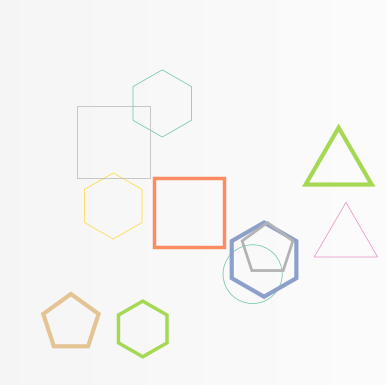[{"shape": "circle", "thickness": 0.5, "radius": 0.38, "center": [0.652, 0.288]}, {"shape": "hexagon", "thickness": 0.5, "radius": 0.44, "center": [0.419, 0.731]}, {"shape": "square", "thickness": 2.5, "radius": 0.45, "center": [0.488, 0.449]}, {"shape": "hexagon", "thickness": 3, "radius": 0.48, "center": [0.681, 0.326]}, {"shape": "triangle", "thickness": 0.5, "radius": 0.47, "center": [0.893, 0.38]}, {"shape": "triangle", "thickness": 3, "radius": 0.49, "center": [0.874, 0.57]}, {"shape": "hexagon", "thickness": 2.5, "radius": 0.36, "center": [0.368, 0.146]}, {"shape": "hexagon", "thickness": 0.5, "radius": 0.43, "center": [0.292, 0.465]}, {"shape": "pentagon", "thickness": 3, "radius": 0.38, "center": [0.183, 0.161]}, {"shape": "square", "thickness": 0.5, "radius": 0.47, "center": [0.293, 0.632]}, {"shape": "pentagon", "thickness": 2, "radius": 0.34, "center": [0.69, 0.353]}]